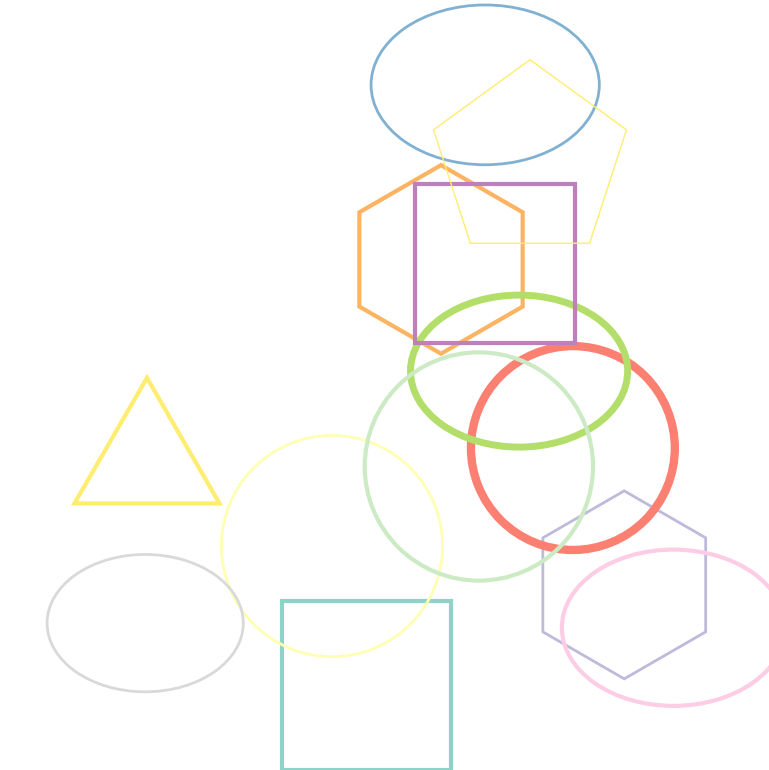[{"shape": "square", "thickness": 1.5, "radius": 0.55, "center": [0.476, 0.109]}, {"shape": "circle", "thickness": 1, "radius": 0.72, "center": [0.431, 0.291]}, {"shape": "hexagon", "thickness": 1, "radius": 0.61, "center": [0.811, 0.24]}, {"shape": "circle", "thickness": 3, "radius": 0.66, "center": [0.744, 0.418]}, {"shape": "oval", "thickness": 1, "radius": 0.74, "center": [0.63, 0.89]}, {"shape": "hexagon", "thickness": 1.5, "radius": 0.61, "center": [0.573, 0.663]}, {"shape": "oval", "thickness": 2.5, "radius": 0.7, "center": [0.674, 0.518]}, {"shape": "oval", "thickness": 1.5, "radius": 0.72, "center": [0.875, 0.185]}, {"shape": "oval", "thickness": 1, "radius": 0.64, "center": [0.189, 0.191]}, {"shape": "square", "thickness": 1.5, "radius": 0.52, "center": [0.643, 0.658]}, {"shape": "circle", "thickness": 1.5, "radius": 0.74, "center": [0.622, 0.394]}, {"shape": "pentagon", "thickness": 0.5, "radius": 0.66, "center": [0.688, 0.791]}, {"shape": "triangle", "thickness": 1.5, "radius": 0.54, "center": [0.191, 0.401]}]